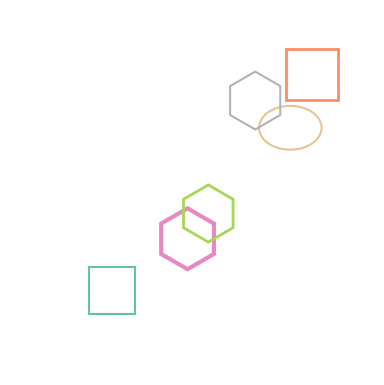[{"shape": "square", "thickness": 1.5, "radius": 0.3, "center": [0.292, 0.246]}, {"shape": "square", "thickness": 2, "radius": 0.33, "center": [0.81, 0.806]}, {"shape": "hexagon", "thickness": 3, "radius": 0.4, "center": [0.487, 0.38]}, {"shape": "hexagon", "thickness": 2, "radius": 0.37, "center": [0.541, 0.445]}, {"shape": "oval", "thickness": 1.5, "radius": 0.41, "center": [0.754, 0.668]}, {"shape": "hexagon", "thickness": 1.5, "radius": 0.38, "center": [0.663, 0.739]}]